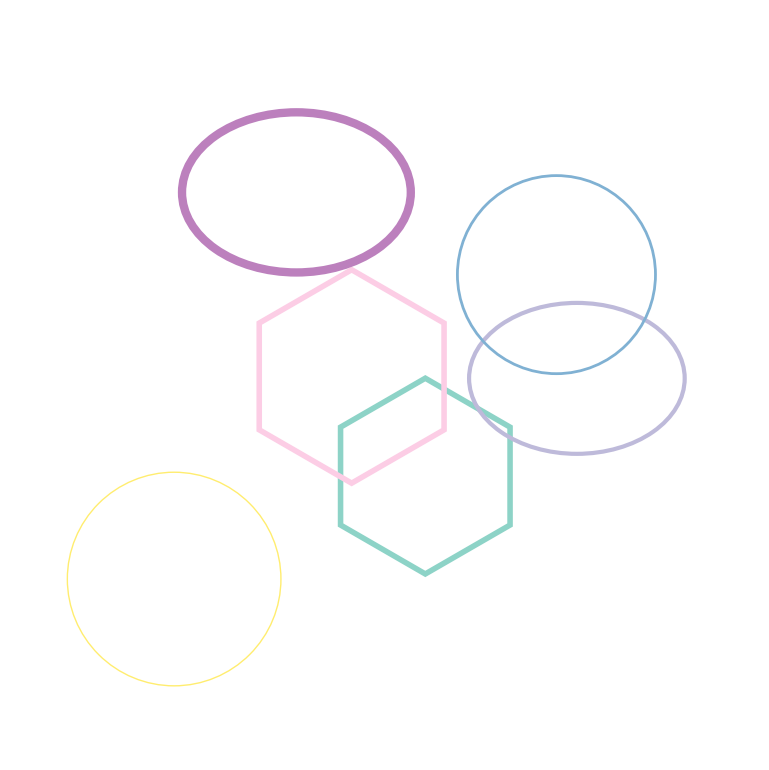[{"shape": "hexagon", "thickness": 2, "radius": 0.64, "center": [0.552, 0.382]}, {"shape": "oval", "thickness": 1.5, "radius": 0.7, "center": [0.749, 0.509]}, {"shape": "circle", "thickness": 1, "radius": 0.64, "center": [0.723, 0.643]}, {"shape": "hexagon", "thickness": 2, "radius": 0.69, "center": [0.457, 0.511]}, {"shape": "oval", "thickness": 3, "radius": 0.74, "center": [0.385, 0.75]}, {"shape": "circle", "thickness": 0.5, "radius": 0.69, "center": [0.226, 0.248]}]